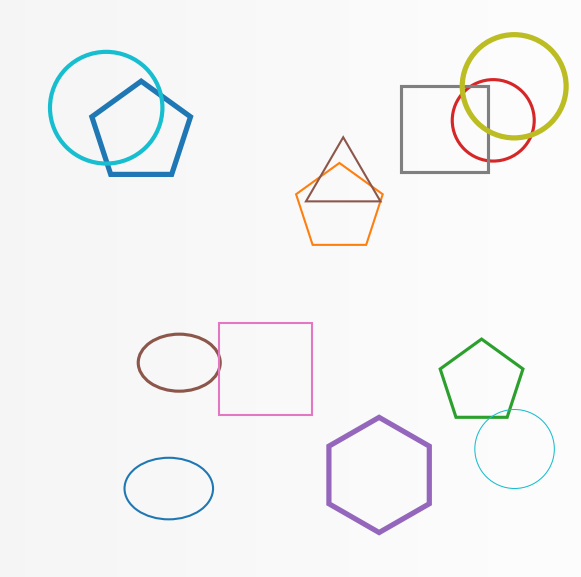[{"shape": "pentagon", "thickness": 2.5, "radius": 0.45, "center": [0.243, 0.769]}, {"shape": "oval", "thickness": 1, "radius": 0.38, "center": [0.29, 0.153]}, {"shape": "pentagon", "thickness": 1, "radius": 0.39, "center": [0.584, 0.639]}, {"shape": "pentagon", "thickness": 1.5, "radius": 0.37, "center": [0.829, 0.337]}, {"shape": "circle", "thickness": 1.5, "radius": 0.35, "center": [0.849, 0.791]}, {"shape": "hexagon", "thickness": 2.5, "radius": 0.5, "center": [0.652, 0.177]}, {"shape": "oval", "thickness": 1.5, "radius": 0.35, "center": [0.308, 0.371]}, {"shape": "triangle", "thickness": 1, "radius": 0.37, "center": [0.59, 0.687]}, {"shape": "square", "thickness": 1, "radius": 0.4, "center": [0.457, 0.359]}, {"shape": "square", "thickness": 1.5, "radius": 0.37, "center": [0.764, 0.776]}, {"shape": "circle", "thickness": 2.5, "radius": 0.45, "center": [0.885, 0.85]}, {"shape": "circle", "thickness": 0.5, "radius": 0.34, "center": [0.885, 0.222]}, {"shape": "circle", "thickness": 2, "radius": 0.48, "center": [0.183, 0.813]}]